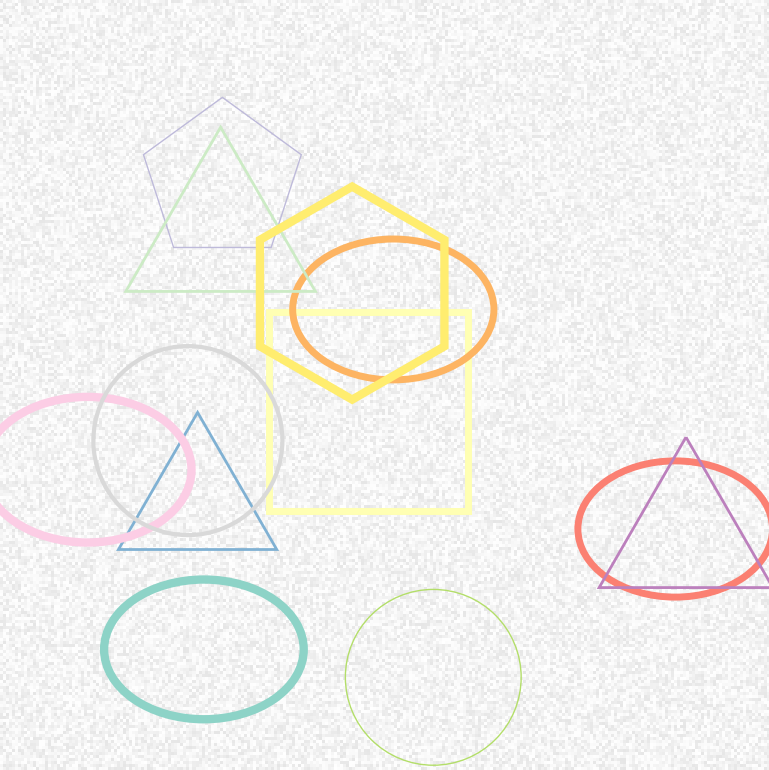[{"shape": "oval", "thickness": 3, "radius": 0.65, "center": [0.265, 0.157]}, {"shape": "square", "thickness": 2.5, "radius": 0.65, "center": [0.479, 0.466]}, {"shape": "pentagon", "thickness": 0.5, "radius": 0.54, "center": [0.289, 0.766]}, {"shape": "oval", "thickness": 2.5, "radius": 0.63, "center": [0.877, 0.313]}, {"shape": "triangle", "thickness": 1, "radius": 0.59, "center": [0.257, 0.346]}, {"shape": "oval", "thickness": 2.5, "radius": 0.65, "center": [0.511, 0.598]}, {"shape": "circle", "thickness": 0.5, "radius": 0.57, "center": [0.563, 0.12]}, {"shape": "oval", "thickness": 3, "radius": 0.68, "center": [0.114, 0.39]}, {"shape": "circle", "thickness": 1.5, "radius": 0.61, "center": [0.244, 0.428]}, {"shape": "triangle", "thickness": 1, "radius": 0.65, "center": [0.891, 0.302]}, {"shape": "triangle", "thickness": 1, "radius": 0.71, "center": [0.287, 0.693]}, {"shape": "hexagon", "thickness": 3, "radius": 0.69, "center": [0.457, 0.619]}]